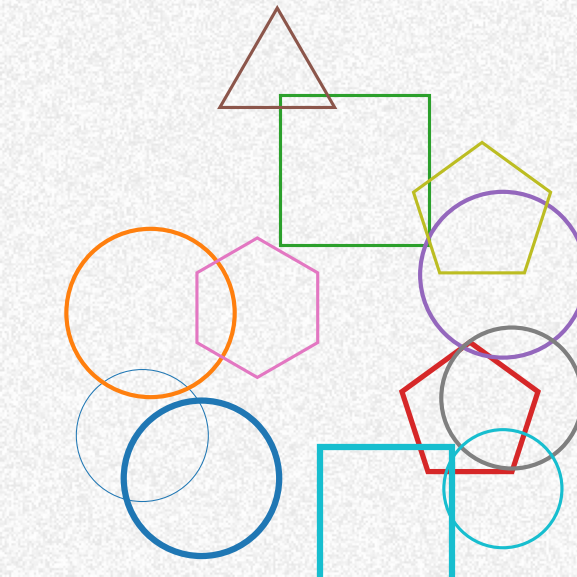[{"shape": "circle", "thickness": 3, "radius": 0.67, "center": [0.349, 0.171]}, {"shape": "circle", "thickness": 0.5, "radius": 0.57, "center": [0.246, 0.245]}, {"shape": "circle", "thickness": 2, "radius": 0.73, "center": [0.261, 0.457]}, {"shape": "square", "thickness": 1.5, "radius": 0.65, "center": [0.614, 0.705]}, {"shape": "pentagon", "thickness": 2.5, "radius": 0.62, "center": [0.814, 0.283]}, {"shape": "circle", "thickness": 2, "radius": 0.72, "center": [0.871, 0.523]}, {"shape": "triangle", "thickness": 1.5, "radius": 0.57, "center": [0.48, 0.87]}, {"shape": "hexagon", "thickness": 1.5, "radius": 0.6, "center": [0.446, 0.466]}, {"shape": "circle", "thickness": 2, "radius": 0.61, "center": [0.886, 0.31]}, {"shape": "pentagon", "thickness": 1.5, "radius": 0.62, "center": [0.835, 0.628]}, {"shape": "circle", "thickness": 1.5, "radius": 0.51, "center": [0.871, 0.153]}, {"shape": "square", "thickness": 3, "radius": 0.57, "center": [0.669, 0.112]}]